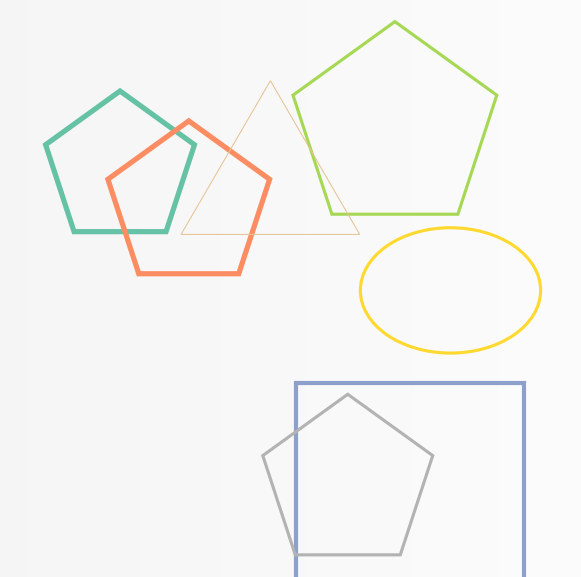[{"shape": "pentagon", "thickness": 2.5, "radius": 0.67, "center": [0.207, 0.707]}, {"shape": "pentagon", "thickness": 2.5, "radius": 0.73, "center": [0.325, 0.643]}, {"shape": "square", "thickness": 2, "radius": 0.98, "center": [0.705, 0.139]}, {"shape": "pentagon", "thickness": 1.5, "radius": 0.92, "center": [0.679, 0.777]}, {"shape": "oval", "thickness": 1.5, "radius": 0.78, "center": [0.775, 0.496]}, {"shape": "triangle", "thickness": 0.5, "radius": 0.89, "center": [0.465, 0.682]}, {"shape": "pentagon", "thickness": 1.5, "radius": 0.77, "center": [0.598, 0.163]}]